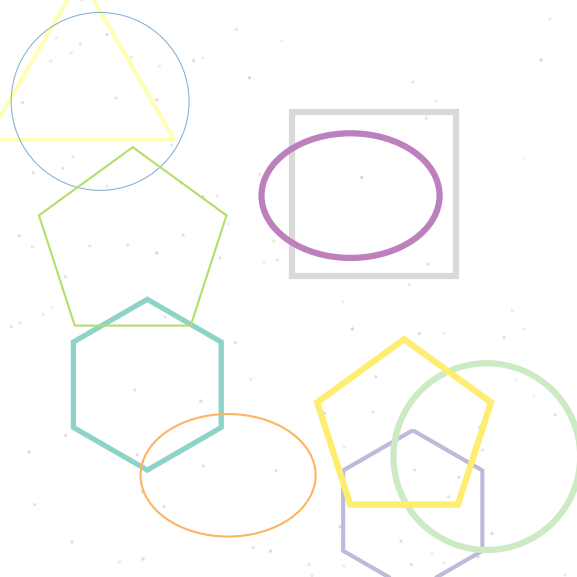[{"shape": "hexagon", "thickness": 2.5, "radius": 0.74, "center": [0.255, 0.333]}, {"shape": "triangle", "thickness": 2, "radius": 0.94, "center": [0.14, 0.851]}, {"shape": "hexagon", "thickness": 2, "radius": 0.7, "center": [0.715, 0.115]}, {"shape": "circle", "thickness": 0.5, "radius": 0.77, "center": [0.173, 0.824]}, {"shape": "oval", "thickness": 1, "radius": 0.76, "center": [0.395, 0.176]}, {"shape": "pentagon", "thickness": 1, "radius": 0.85, "center": [0.23, 0.573]}, {"shape": "square", "thickness": 3, "radius": 0.71, "center": [0.648, 0.663]}, {"shape": "oval", "thickness": 3, "radius": 0.77, "center": [0.607, 0.66]}, {"shape": "circle", "thickness": 3, "radius": 0.81, "center": [0.843, 0.208]}, {"shape": "pentagon", "thickness": 3, "radius": 0.79, "center": [0.7, 0.253]}]